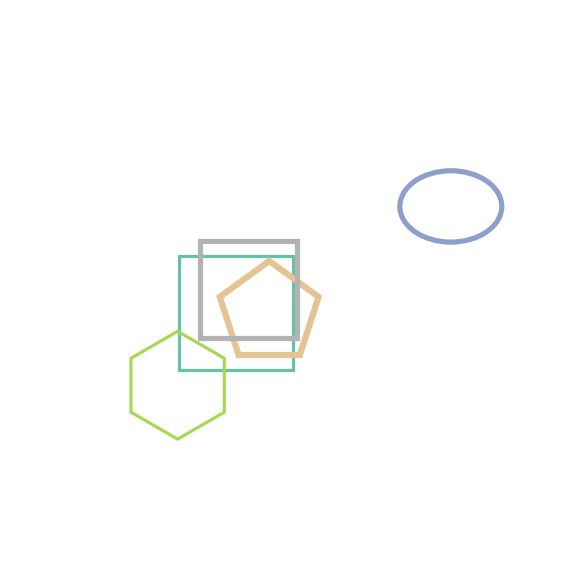[{"shape": "square", "thickness": 1.5, "radius": 0.49, "center": [0.408, 0.457]}, {"shape": "oval", "thickness": 2.5, "radius": 0.44, "center": [0.781, 0.642]}, {"shape": "hexagon", "thickness": 1.5, "radius": 0.47, "center": [0.308, 0.332]}, {"shape": "pentagon", "thickness": 3, "radius": 0.45, "center": [0.466, 0.457]}, {"shape": "square", "thickness": 2.5, "radius": 0.42, "center": [0.43, 0.498]}]